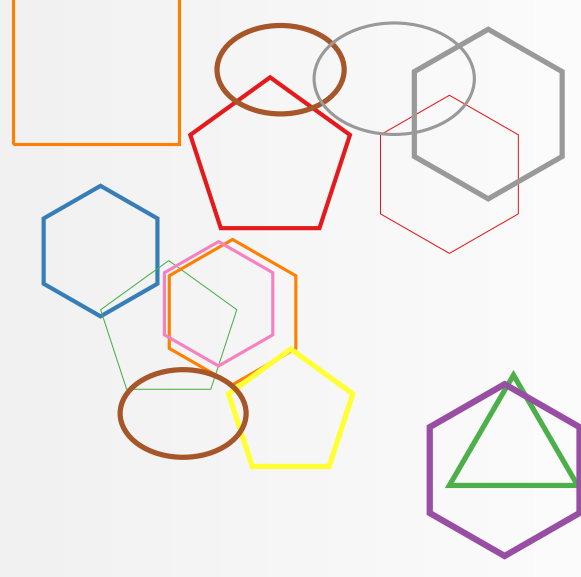[{"shape": "hexagon", "thickness": 0.5, "radius": 0.68, "center": [0.773, 0.697]}, {"shape": "pentagon", "thickness": 2, "radius": 0.72, "center": [0.465, 0.721]}, {"shape": "hexagon", "thickness": 2, "radius": 0.57, "center": [0.173, 0.564]}, {"shape": "triangle", "thickness": 2.5, "radius": 0.64, "center": [0.883, 0.222]}, {"shape": "pentagon", "thickness": 0.5, "radius": 0.62, "center": [0.29, 0.425]}, {"shape": "hexagon", "thickness": 3, "radius": 0.74, "center": [0.868, 0.185]}, {"shape": "hexagon", "thickness": 1.5, "radius": 0.63, "center": [0.4, 0.459]}, {"shape": "square", "thickness": 1.5, "radius": 0.71, "center": [0.165, 0.893]}, {"shape": "pentagon", "thickness": 2.5, "radius": 0.56, "center": [0.5, 0.282]}, {"shape": "oval", "thickness": 2.5, "radius": 0.54, "center": [0.315, 0.283]}, {"shape": "oval", "thickness": 2.5, "radius": 0.55, "center": [0.483, 0.878]}, {"shape": "hexagon", "thickness": 1.5, "radius": 0.54, "center": [0.376, 0.473]}, {"shape": "hexagon", "thickness": 2.5, "radius": 0.73, "center": [0.84, 0.802]}, {"shape": "oval", "thickness": 1.5, "radius": 0.69, "center": [0.678, 0.863]}]